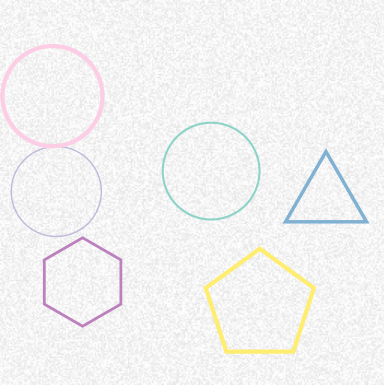[{"shape": "circle", "thickness": 1.5, "radius": 0.63, "center": [0.548, 0.556]}, {"shape": "circle", "thickness": 1, "radius": 0.58, "center": [0.146, 0.503]}, {"shape": "triangle", "thickness": 2.5, "radius": 0.61, "center": [0.847, 0.485]}, {"shape": "circle", "thickness": 3, "radius": 0.65, "center": [0.136, 0.75]}, {"shape": "hexagon", "thickness": 2, "radius": 0.57, "center": [0.215, 0.268]}, {"shape": "pentagon", "thickness": 3, "radius": 0.74, "center": [0.675, 0.206]}]